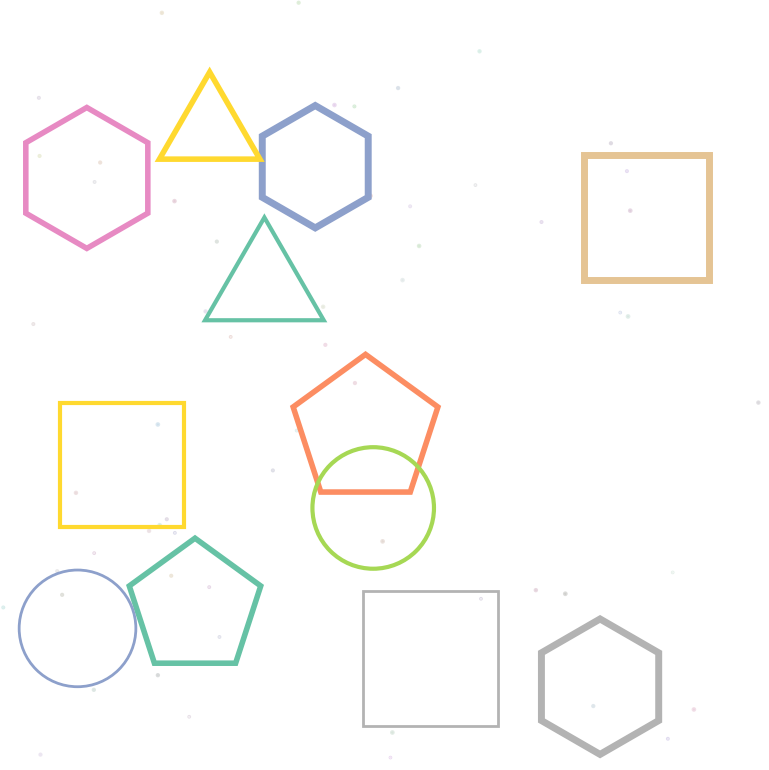[{"shape": "pentagon", "thickness": 2, "radius": 0.45, "center": [0.253, 0.211]}, {"shape": "triangle", "thickness": 1.5, "radius": 0.44, "center": [0.343, 0.629]}, {"shape": "pentagon", "thickness": 2, "radius": 0.49, "center": [0.475, 0.441]}, {"shape": "circle", "thickness": 1, "radius": 0.38, "center": [0.101, 0.184]}, {"shape": "hexagon", "thickness": 2.5, "radius": 0.4, "center": [0.409, 0.783]}, {"shape": "hexagon", "thickness": 2, "radius": 0.46, "center": [0.113, 0.769]}, {"shape": "circle", "thickness": 1.5, "radius": 0.39, "center": [0.485, 0.34]}, {"shape": "square", "thickness": 1.5, "radius": 0.4, "center": [0.158, 0.397]}, {"shape": "triangle", "thickness": 2, "radius": 0.38, "center": [0.272, 0.831]}, {"shape": "square", "thickness": 2.5, "radius": 0.4, "center": [0.839, 0.718]}, {"shape": "hexagon", "thickness": 2.5, "radius": 0.44, "center": [0.779, 0.108]}, {"shape": "square", "thickness": 1, "radius": 0.44, "center": [0.559, 0.145]}]